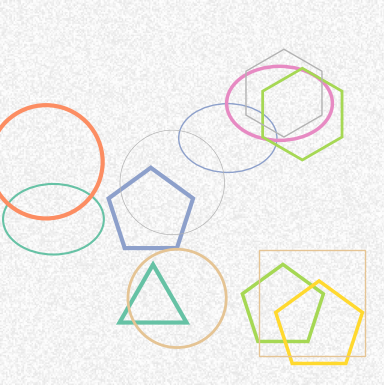[{"shape": "triangle", "thickness": 3, "radius": 0.5, "center": [0.397, 0.212]}, {"shape": "oval", "thickness": 1.5, "radius": 0.65, "center": [0.139, 0.431]}, {"shape": "circle", "thickness": 3, "radius": 0.74, "center": [0.12, 0.58]}, {"shape": "oval", "thickness": 1, "radius": 0.64, "center": [0.592, 0.641]}, {"shape": "pentagon", "thickness": 3, "radius": 0.58, "center": [0.392, 0.449]}, {"shape": "oval", "thickness": 2.5, "radius": 0.69, "center": [0.726, 0.732]}, {"shape": "hexagon", "thickness": 2, "radius": 0.6, "center": [0.785, 0.704]}, {"shape": "pentagon", "thickness": 2.5, "radius": 0.55, "center": [0.735, 0.203]}, {"shape": "pentagon", "thickness": 2.5, "radius": 0.59, "center": [0.829, 0.152]}, {"shape": "circle", "thickness": 2, "radius": 0.64, "center": [0.46, 0.225]}, {"shape": "square", "thickness": 1, "radius": 0.69, "center": [0.81, 0.213]}, {"shape": "hexagon", "thickness": 1, "radius": 0.57, "center": [0.738, 0.758]}, {"shape": "circle", "thickness": 0.5, "radius": 0.68, "center": [0.447, 0.526]}]